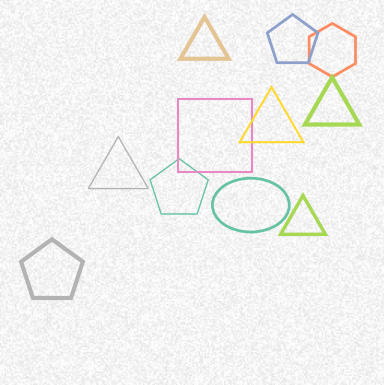[{"shape": "pentagon", "thickness": 1, "radius": 0.4, "center": [0.465, 0.508]}, {"shape": "oval", "thickness": 2, "radius": 0.5, "center": [0.652, 0.467]}, {"shape": "hexagon", "thickness": 2, "radius": 0.35, "center": [0.863, 0.87]}, {"shape": "pentagon", "thickness": 2, "radius": 0.35, "center": [0.76, 0.893]}, {"shape": "square", "thickness": 1.5, "radius": 0.48, "center": [0.558, 0.648]}, {"shape": "triangle", "thickness": 2.5, "radius": 0.34, "center": [0.787, 0.425]}, {"shape": "triangle", "thickness": 3, "radius": 0.41, "center": [0.863, 0.717]}, {"shape": "triangle", "thickness": 1.5, "radius": 0.48, "center": [0.705, 0.678]}, {"shape": "triangle", "thickness": 3, "radius": 0.36, "center": [0.531, 0.884]}, {"shape": "pentagon", "thickness": 3, "radius": 0.42, "center": [0.135, 0.294]}, {"shape": "triangle", "thickness": 1, "radius": 0.45, "center": [0.307, 0.555]}]